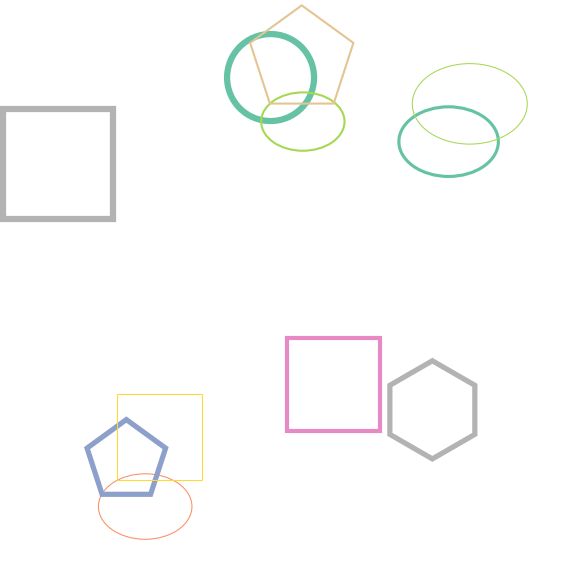[{"shape": "oval", "thickness": 1.5, "radius": 0.43, "center": [0.777, 0.754]}, {"shape": "circle", "thickness": 3, "radius": 0.38, "center": [0.469, 0.865]}, {"shape": "oval", "thickness": 0.5, "radius": 0.41, "center": [0.251, 0.122]}, {"shape": "pentagon", "thickness": 2.5, "radius": 0.36, "center": [0.219, 0.201]}, {"shape": "square", "thickness": 2, "radius": 0.4, "center": [0.577, 0.334]}, {"shape": "oval", "thickness": 0.5, "radius": 0.5, "center": [0.813, 0.819]}, {"shape": "oval", "thickness": 1, "radius": 0.36, "center": [0.524, 0.789]}, {"shape": "square", "thickness": 0.5, "radius": 0.37, "center": [0.276, 0.242]}, {"shape": "pentagon", "thickness": 1, "radius": 0.47, "center": [0.523, 0.896]}, {"shape": "square", "thickness": 3, "radius": 0.48, "center": [0.101, 0.716]}, {"shape": "hexagon", "thickness": 2.5, "radius": 0.42, "center": [0.749, 0.289]}]